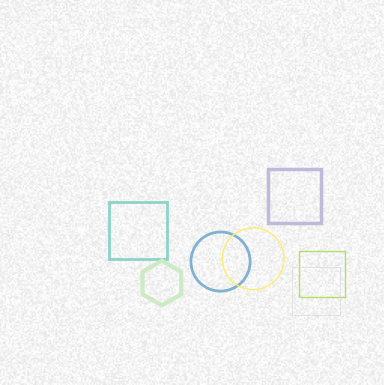[{"shape": "square", "thickness": 2, "radius": 0.37, "center": [0.359, 0.401]}, {"shape": "square", "thickness": 2.5, "radius": 0.35, "center": [0.765, 0.491]}, {"shape": "circle", "thickness": 2, "radius": 0.38, "center": [0.573, 0.321]}, {"shape": "square", "thickness": 1, "radius": 0.3, "center": [0.836, 0.289]}, {"shape": "square", "thickness": 0.5, "radius": 0.31, "center": [0.82, 0.244]}, {"shape": "hexagon", "thickness": 3, "radius": 0.29, "center": [0.42, 0.265]}, {"shape": "circle", "thickness": 1, "radius": 0.4, "center": [0.658, 0.328]}]